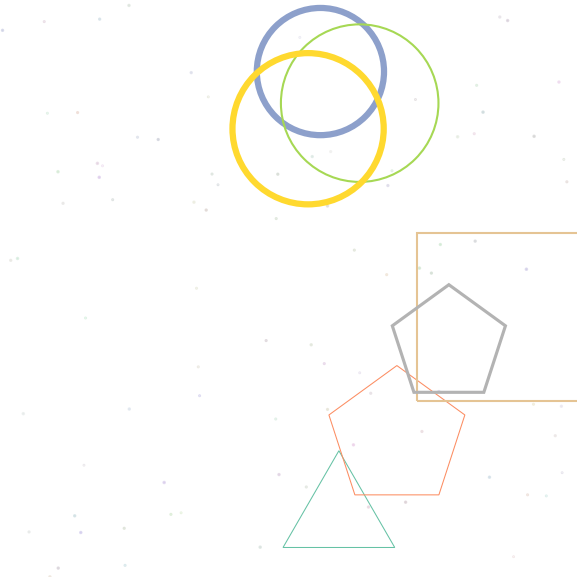[{"shape": "triangle", "thickness": 0.5, "radius": 0.56, "center": [0.587, 0.107]}, {"shape": "pentagon", "thickness": 0.5, "radius": 0.62, "center": [0.687, 0.242]}, {"shape": "circle", "thickness": 3, "radius": 0.55, "center": [0.555, 0.875]}, {"shape": "circle", "thickness": 1, "radius": 0.68, "center": [0.623, 0.821]}, {"shape": "circle", "thickness": 3, "radius": 0.65, "center": [0.533, 0.776]}, {"shape": "square", "thickness": 1, "radius": 0.73, "center": [0.867, 0.45]}, {"shape": "pentagon", "thickness": 1.5, "radius": 0.51, "center": [0.777, 0.403]}]